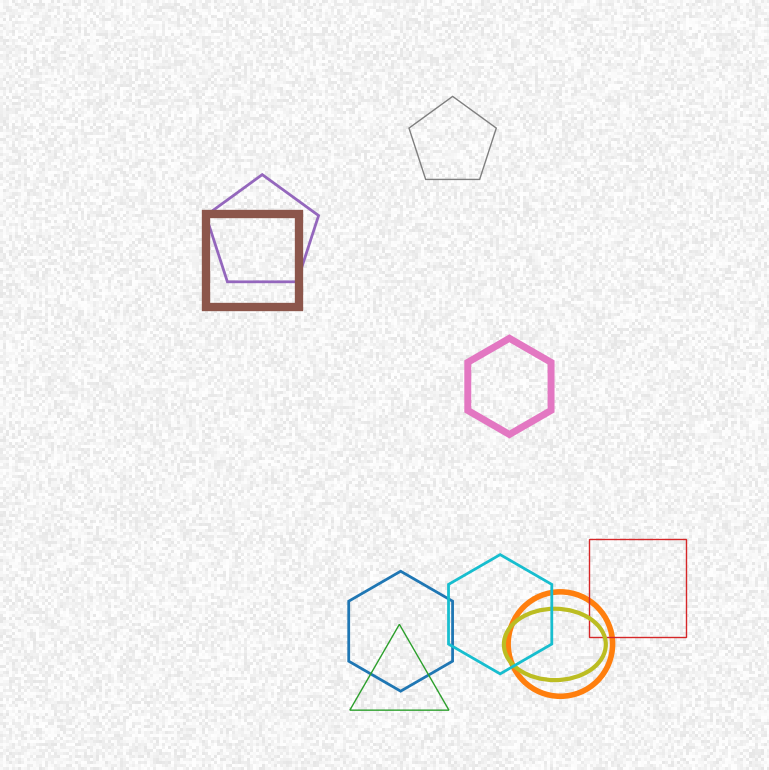[{"shape": "hexagon", "thickness": 1, "radius": 0.39, "center": [0.52, 0.18]}, {"shape": "circle", "thickness": 2, "radius": 0.34, "center": [0.728, 0.164]}, {"shape": "triangle", "thickness": 0.5, "radius": 0.37, "center": [0.519, 0.115]}, {"shape": "square", "thickness": 0.5, "radius": 0.32, "center": [0.828, 0.236]}, {"shape": "pentagon", "thickness": 1, "radius": 0.38, "center": [0.341, 0.696]}, {"shape": "square", "thickness": 3, "radius": 0.3, "center": [0.328, 0.661]}, {"shape": "hexagon", "thickness": 2.5, "radius": 0.31, "center": [0.662, 0.498]}, {"shape": "pentagon", "thickness": 0.5, "radius": 0.3, "center": [0.588, 0.815]}, {"shape": "oval", "thickness": 1.5, "radius": 0.33, "center": [0.721, 0.163]}, {"shape": "hexagon", "thickness": 1, "radius": 0.39, "center": [0.65, 0.202]}]